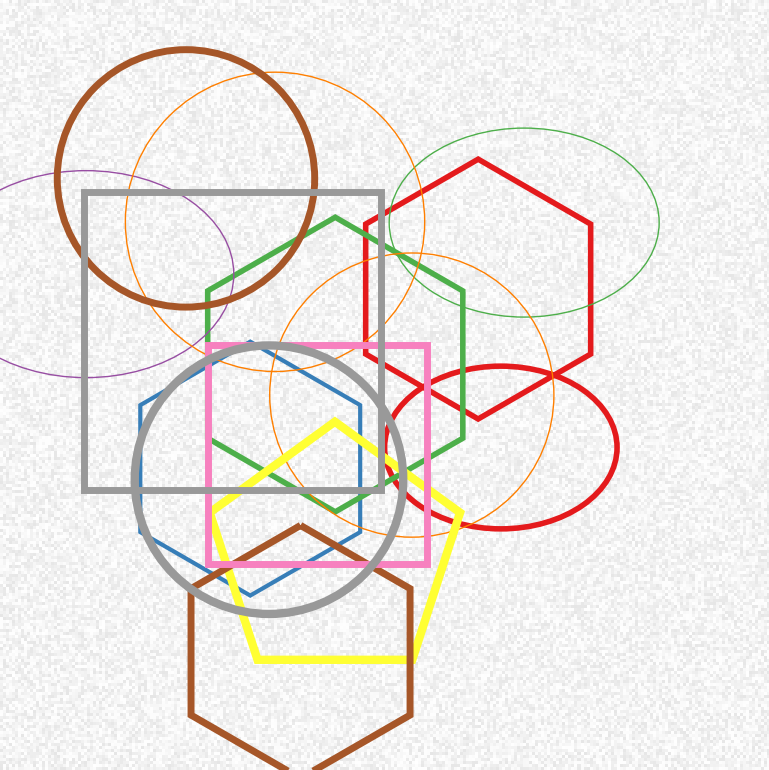[{"shape": "oval", "thickness": 2, "radius": 0.75, "center": [0.65, 0.419]}, {"shape": "hexagon", "thickness": 2, "radius": 0.84, "center": [0.621, 0.625]}, {"shape": "hexagon", "thickness": 1.5, "radius": 0.82, "center": [0.325, 0.391]}, {"shape": "hexagon", "thickness": 2, "radius": 0.96, "center": [0.435, 0.527]}, {"shape": "oval", "thickness": 0.5, "radius": 0.88, "center": [0.681, 0.711]}, {"shape": "oval", "thickness": 0.5, "radius": 0.96, "center": [0.112, 0.644]}, {"shape": "circle", "thickness": 0.5, "radius": 0.97, "center": [0.357, 0.712]}, {"shape": "circle", "thickness": 0.5, "radius": 0.92, "center": [0.535, 0.487]}, {"shape": "pentagon", "thickness": 3, "radius": 0.85, "center": [0.435, 0.281]}, {"shape": "hexagon", "thickness": 2.5, "radius": 0.82, "center": [0.39, 0.153]}, {"shape": "circle", "thickness": 2.5, "radius": 0.84, "center": [0.242, 0.768]}, {"shape": "square", "thickness": 2.5, "radius": 0.71, "center": [0.412, 0.41]}, {"shape": "square", "thickness": 2.5, "radius": 0.97, "center": [0.302, 0.557]}, {"shape": "circle", "thickness": 3, "radius": 0.87, "center": [0.349, 0.377]}]